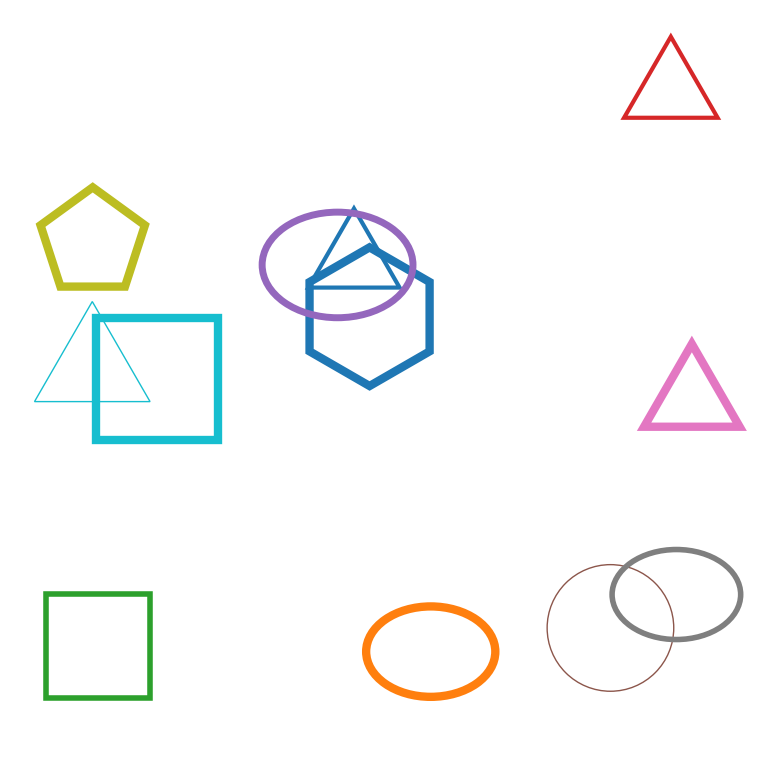[{"shape": "hexagon", "thickness": 3, "radius": 0.45, "center": [0.48, 0.589]}, {"shape": "triangle", "thickness": 1.5, "radius": 0.34, "center": [0.46, 0.661]}, {"shape": "oval", "thickness": 3, "radius": 0.42, "center": [0.559, 0.154]}, {"shape": "square", "thickness": 2, "radius": 0.34, "center": [0.128, 0.161]}, {"shape": "triangle", "thickness": 1.5, "radius": 0.35, "center": [0.871, 0.882]}, {"shape": "oval", "thickness": 2.5, "radius": 0.49, "center": [0.438, 0.656]}, {"shape": "circle", "thickness": 0.5, "radius": 0.41, "center": [0.793, 0.184]}, {"shape": "triangle", "thickness": 3, "radius": 0.36, "center": [0.899, 0.482]}, {"shape": "oval", "thickness": 2, "radius": 0.42, "center": [0.878, 0.228]}, {"shape": "pentagon", "thickness": 3, "radius": 0.36, "center": [0.12, 0.685]}, {"shape": "triangle", "thickness": 0.5, "radius": 0.43, "center": [0.12, 0.522]}, {"shape": "square", "thickness": 3, "radius": 0.4, "center": [0.203, 0.508]}]